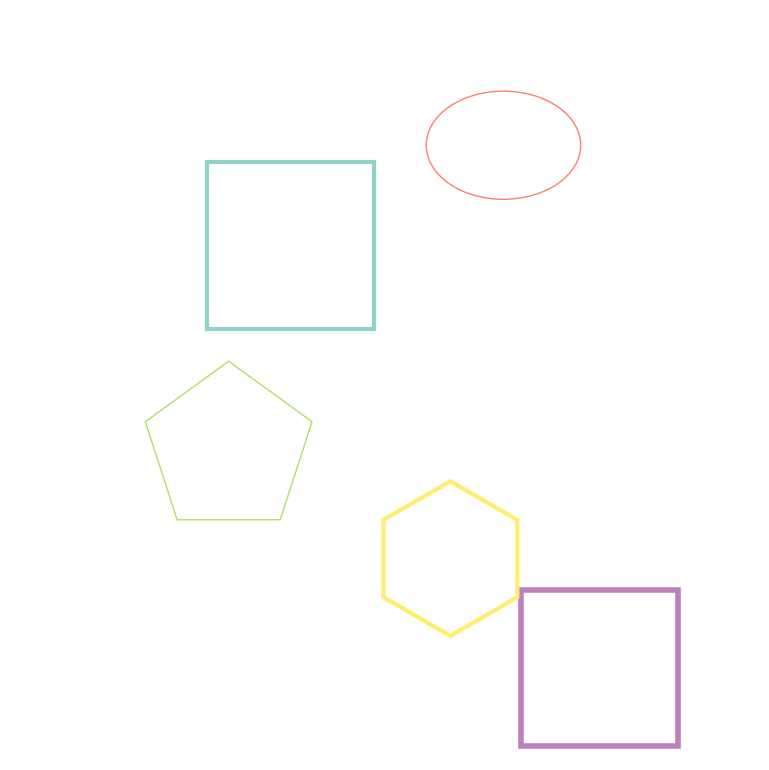[{"shape": "square", "thickness": 1.5, "radius": 0.54, "center": [0.377, 0.681]}, {"shape": "oval", "thickness": 0.5, "radius": 0.5, "center": [0.654, 0.811]}, {"shape": "pentagon", "thickness": 0.5, "radius": 0.57, "center": [0.297, 0.417]}, {"shape": "square", "thickness": 2, "radius": 0.51, "center": [0.779, 0.133]}, {"shape": "hexagon", "thickness": 1.5, "radius": 0.5, "center": [0.585, 0.275]}]